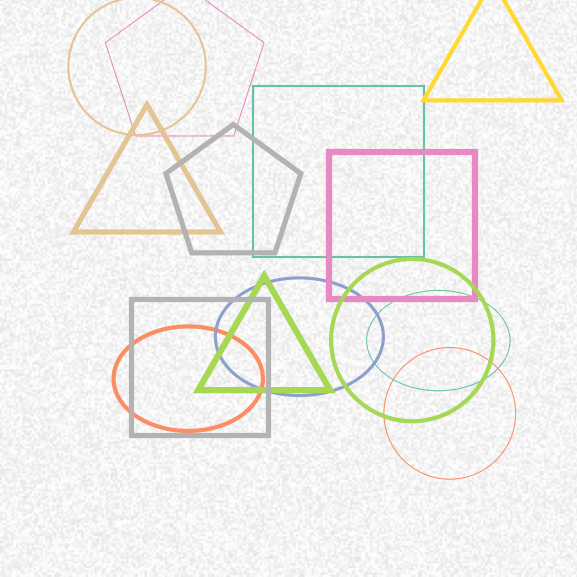[{"shape": "square", "thickness": 1, "radius": 0.74, "center": [0.586, 0.702]}, {"shape": "oval", "thickness": 0.5, "radius": 0.62, "center": [0.759, 0.409]}, {"shape": "circle", "thickness": 0.5, "radius": 0.57, "center": [0.779, 0.283]}, {"shape": "oval", "thickness": 2, "radius": 0.65, "center": [0.326, 0.343]}, {"shape": "oval", "thickness": 1.5, "radius": 0.73, "center": [0.518, 0.416]}, {"shape": "square", "thickness": 3, "radius": 0.63, "center": [0.696, 0.609]}, {"shape": "pentagon", "thickness": 0.5, "radius": 0.72, "center": [0.32, 0.881]}, {"shape": "triangle", "thickness": 3, "radius": 0.66, "center": [0.457, 0.39]}, {"shape": "circle", "thickness": 2, "radius": 0.7, "center": [0.714, 0.41]}, {"shape": "triangle", "thickness": 2, "radius": 0.69, "center": [0.853, 0.895]}, {"shape": "circle", "thickness": 1, "radius": 0.59, "center": [0.237, 0.884]}, {"shape": "triangle", "thickness": 2.5, "radius": 0.74, "center": [0.254, 0.671]}, {"shape": "square", "thickness": 2.5, "radius": 0.59, "center": [0.345, 0.364]}, {"shape": "pentagon", "thickness": 2.5, "radius": 0.61, "center": [0.404, 0.661]}]